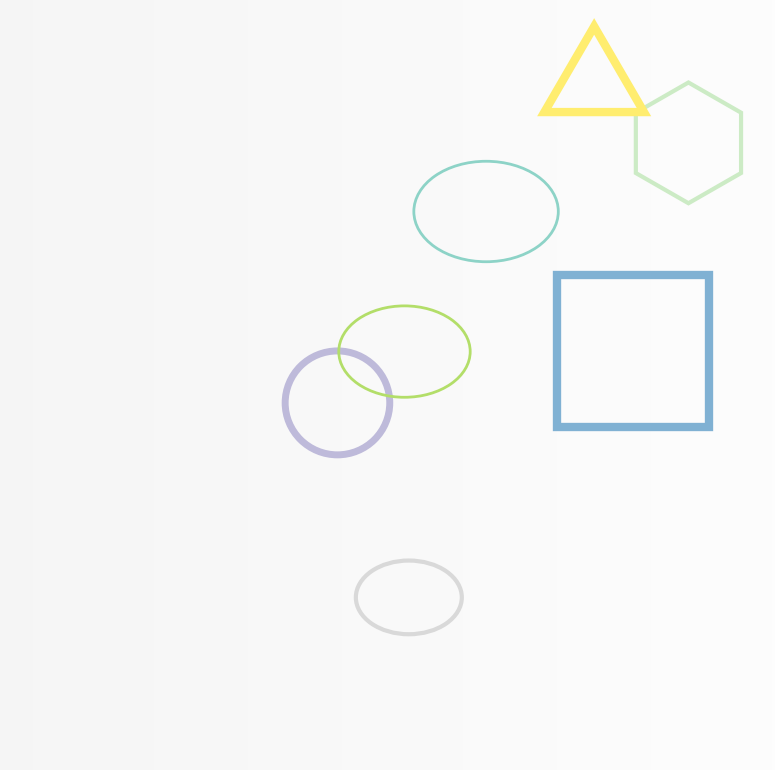[{"shape": "oval", "thickness": 1, "radius": 0.47, "center": [0.627, 0.725]}, {"shape": "circle", "thickness": 2.5, "radius": 0.34, "center": [0.435, 0.477]}, {"shape": "square", "thickness": 3, "radius": 0.49, "center": [0.817, 0.545]}, {"shape": "oval", "thickness": 1, "radius": 0.42, "center": [0.522, 0.543]}, {"shape": "oval", "thickness": 1.5, "radius": 0.34, "center": [0.528, 0.224]}, {"shape": "hexagon", "thickness": 1.5, "radius": 0.39, "center": [0.888, 0.814]}, {"shape": "triangle", "thickness": 3, "radius": 0.37, "center": [0.767, 0.892]}]